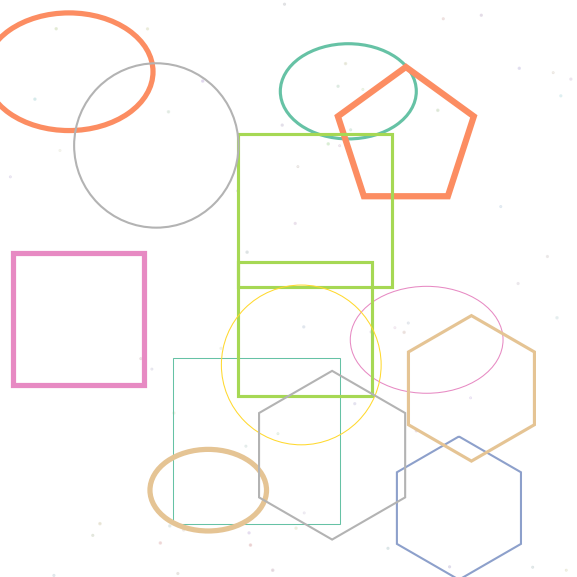[{"shape": "square", "thickness": 0.5, "radius": 0.72, "center": [0.444, 0.235]}, {"shape": "oval", "thickness": 1.5, "radius": 0.59, "center": [0.603, 0.841]}, {"shape": "oval", "thickness": 2.5, "radius": 0.73, "center": [0.119, 0.875]}, {"shape": "pentagon", "thickness": 3, "radius": 0.62, "center": [0.703, 0.759]}, {"shape": "hexagon", "thickness": 1, "radius": 0.62, "center": [0.795, 0.119]}, {"shape": "oval", "thickness": 0.5, "radius": 0.66, "center": [0.739, 0.411]}, {"shape": "square", "thickness": 2.5, "radius": 0.57, "center": [0.136, 0.447]}, {"shape": "square", "thickness": 1.5, "radius": 0.58, "center": [0.528, 0.429]}, {"shape": "square", "thickness": 1.5, "radius": 0.66, "center": [0.546, 0.634]}, {"shape": "circle", "thickness": 0.5, "radius": 0.69, "center": [0.522, 0.367]}, {"shape": "hexagon", "thickness": 1.5, "radius": 0.63, "center": [0.816, 0.327]}, {"shape": "oval", "thickness": 2.5, "radius": 0.5, "center": [0.361, 0.15]}, {"shape": "hexagon", "thickness": 1, "radius": 0.73, "center": [0.575, 0.211]}, {"shape": "circle", "thickness": 1, "radius": 0.71, "center": [0.271, 0.747]}]